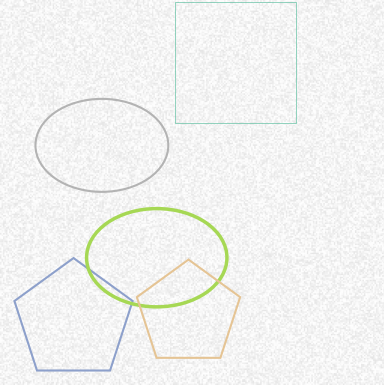[{"shape": "square", "thickness": 0.5, "radius": 0.78, "center": [0.612, 0.838]}, {"shape": "pentagon", "thickness": 1.5, "radius": 0.81, "center": [0.191, 0.168]}, {"shape": "oval", "thickness": 2.5, "radius": 0.91, "center": [0.407, 0.331]}, {"shape": "pentagon", "thickness": 1.5, "radius": 0.71, "center": [0.49, 0.185]}, {"shape": "oval", "thickness": 1.5, "radius": 0.86, "center": [0.265, 0.622]}]